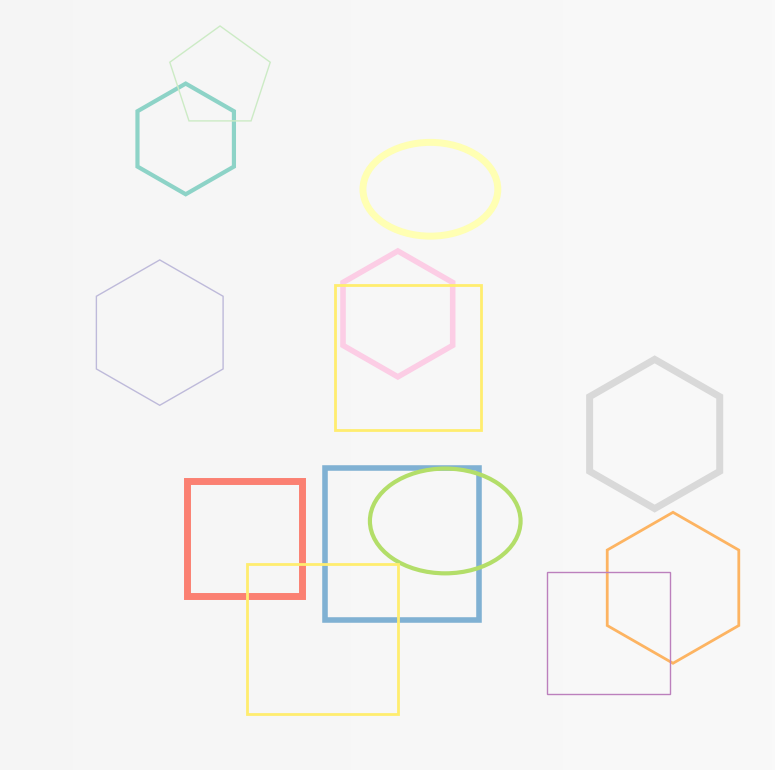[{"shape": "hexagon", "thickness": 1.5, "radius": 0.36, "center": [0.24, 0.82]}, {"shape": "oval", "thickness": 2.5, "radius": 0.43, "center": [0.555, 0.754]}, {"shape": "hexagon", "thickness": 0.5, "radius": 0.47, "center": [0.206, 0.568]}, {"shape": "square", "thickness": 2.5, "radius": 0.37, "center": [0.315, 0.3]}, {"shape": "square", "thickness": 2, "radius": 0.5, "center": [0.519, 0.294]}, {"shape": "hexagon", "thickness": 1, "radius": 0.49, "center": [0.868, 0.237]}, {"shape": "oval", "thickness": 1.5, "radius": 0.49, "center": [0.575, 0.323]}, {"shape": "hexagon", "thickness": 2, "radius": 0.41, "center": [0.513, 0.592]}, {"shape": "hexagon", "thickness": 2.5, "radius": 0.48, "center": [0.845, 0.436]}, {"shape": "square", "thickness": 0.5, "radius": 0.4, "center": [0.785, 0.178]}, {"shape": "pentagon", "thickness": 0.5, "radius": 0.34, "center": [0.284, 0.898]}, {"shape": "square", "thickness": 1, "radius": 0.47, "center": [0.527, 0.536]}, {"shape": "square", "thickness": 1, "radius": 0.49, "center": [0.416, 0.17]}]